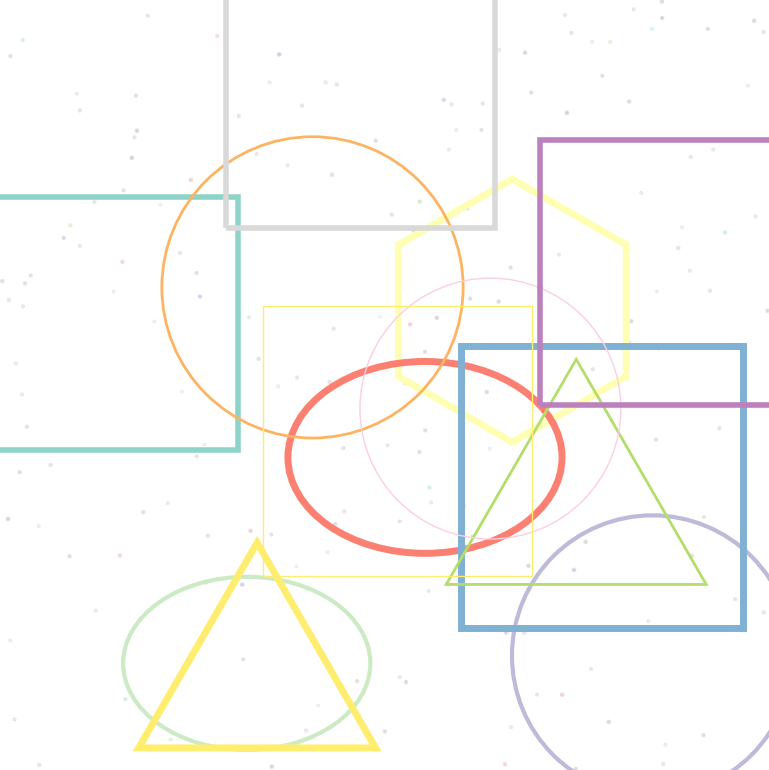[{"shape": "square", "thickness": 2, "radius": 0.82, "center": [0.145, 0.58]}, {"shape": "hexagon", "thickness": 2.5, "radius": 0.85, "center": [0.665, 0.597]}, {"shape": "circle", "thickness": 1.5, "radius": 0.91, "center": [0.847, 0.148]}, {"shape": "oval", "thickness": 2.5, "radius": 0.89, "center": [0.552, 0.406]}, {"shape": "square", "thickness": 2.5, "radius": 0.92, "center": [0.781, 0.367]}, {"shape": "circle", "thickness": 1, "radius": 0.98, "center": [0.406, 0.627]}, {"shape": "triangle", "thickness": 1, "radius": 0.97, "center": [0.748, 0.338]}, {"shape": "circle", "thickness": 0.5, "radius": 0.85, "center": [0.637, 0.469]}, {"shape": "square", "thickness": 2, "radius": 0.87, "center": [0.468, 0.878]}, {"shape": "square", "thickness": 2, "radius": 0.86, "center": [0.874, 0.646]}, {"shape": "oval", "thickness": 1.5, "radius": 0.8, "center": [0.32, 0.139]}, {"shape": "triangle", "thickness": 2.5, "radius": 0.89, "center": [0.334, 0.118]}, {"shape": "square", "thickness": 0.5, "radius": 0.87, "center": [0.517, 0.427]}]